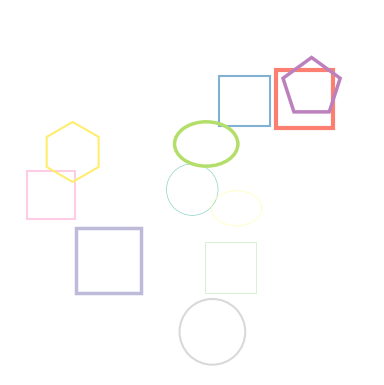[{"shape": "circle", "thickness": 0.5, "radius": 0.33, "center": [0.499, 0.507]}, {"shape": "oval", "thickness": 0.5, "radius": 0.33, "center": [0.615, 0.459]}, {"shape": "square", "thickness": 2.5, "radius": 0.42, "center": [0.281, 0.324]}, {"shape": "square", "thickness": 3, "radius": 0.37, "center": [0.792, 0.743]}, {"shape": "square", "thickness": 1.5, "radius": 0.33, "center": [0.635, 0.737]}, {"shape": "oval", "thickness": 2.5, "radius": 0.41, "center": [0.536, 0.626]}, {"shape": "square", "thickness": 1.5, "radius": 0.31, "center": [0.133, 0.493]}, {"shape": "circle", "thickness": 1.5, "radius": 0.43, "center": [0.552, 0.138]}, {"shape": "pentagon", "thickness": 2.5, "radius": 0.39, "center": [0.809, 0.773]}, {"shape": "square", "thickness": 0.5, "radius": 0.34, "center": [0.599, 0.305]}, {"shape": "hexagon", "thickness": 1.5, "radius": 0.39, "center": [0.189, 0.605]}]